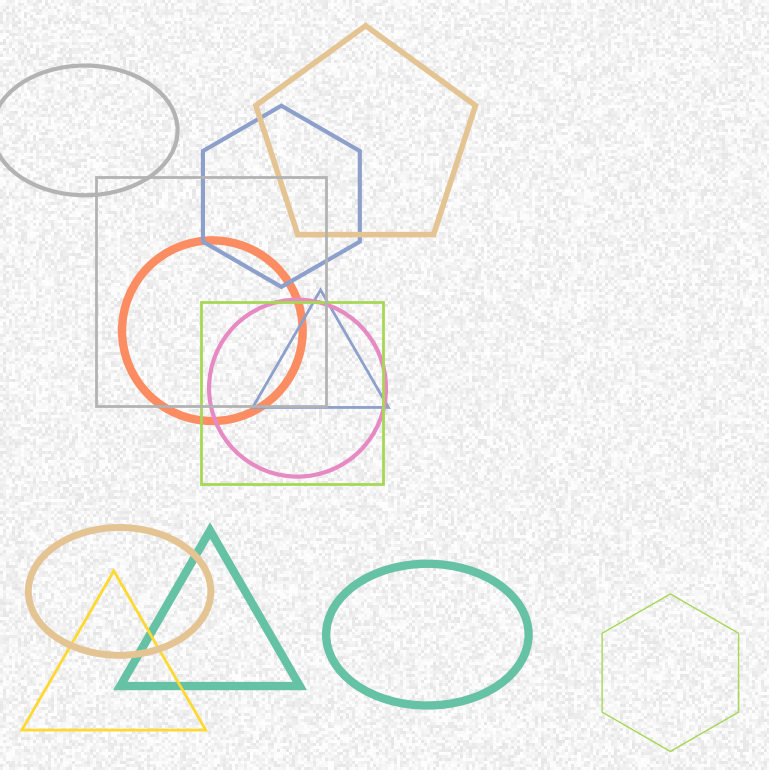[{"shape": "triangle", "thickness": 3, "radius": 0.67, "center": [0.273, 0.176]}, {"shape": "oval", "thickness": 3, "radius": 0.66, "center": [0.555, 0.176]}, {"shape": "circle", "thickness": 3, "radius": 0.59, "center": [0.276, 0.57]}, {"shape": "triangle", "thickness": 1, "radius": 0.51, "center": [0.416, 0.522]}, {"shape": "hexagon", "thickness": 1.5, "radius": 0.59, "center": [0.365, 0.745]}, {"shape": "circle", "thickness": 1.5, "radius": 0.57, "center": [0.386, 0.496]}, {"shape": "hexagon", "thickness": 0.5, "radius": 0.51, "center": [0.871, 0.126]}, {"shape": "square", "thickness": 1, "radius": 0.59, "center": [0.379, 0.49]}, {"shape": "triangle", "thickness": 1, "radius": 0.69, "center": [0.148, 0.121]}, {"shape": "pentagon", "thickness": 2, "radius": 0.75, "center": [0.475, 0.817]}, {"shape": "oval", "thickness": 2.5, "radius": 0.59, "center": [0.155, 0.232]}, {"shape": "square", "thickness": 1, "radius": 0.74, "center": [0.274, 0.621]}, {"shape": "oval", "thickness": 1.5, "radius": 0.6, "center": [0.11, 0.831]}]